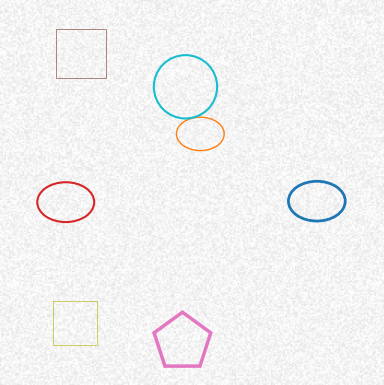[{"shape": "oval", "thickness": 2, "radius": 0.37, "center": [0.823, 0.478]}, {"shape": "oval", "thickness": 1, "radius": 0.31, "center": [0.52, 0.652]}, {"shape": "oval", "thickness": 1.5, "radius": 0.37, "center": [0.171, 0.475]}, {"shape": "square", "thickness": 0.5, "radius": 0.32, "center": [0.21, 0.862]}, {"shape": "pentagon", "thickness": 2.5, "radius": 0.39, "center": [0.474, 0.112]}, {"shape": "square", "thickness": 0.5, "radius": 0.29, "center": [0.195, 0.16]}, {"shape": "circle", "thickness": 1.5, "radius": 0.41, "center": [0.482, 0.775]}]